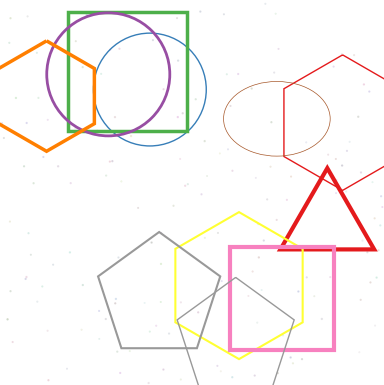[{"shape": "hexagon", "thickness": 1, "radius": 0.88, "center": [0.89, 0.681]}, {"shape": "triangle", "thickness": 3, "radius": 0.7, "center": [0.85, 0.423]}, {"shape": "circle", "thickness": 1, "radius": 0.73, "center": [0.389, 0.767]}, {"shape": "square", "thickness": 2.5, "radius": 0.77, "center": [0.331, 0.814]}, {"shape": "circle", "thickness": 2, "radius": 0.8, "center": [0.281, 0.807]}, {"shape": "hexagon", "thickness": 2.5, "radius": 0.72, "center": [0.121, 0.75]}, {"shape": "hexagon", "thickness": 1.5, "radius": 0.95, "center": [0.621, 0.258]}, {"shape": "oval", "thickness": 0.5, "radius": 0.69, "center": [0.719, 0.691]}, {"shape": "square", "thickness": 3, "radius": 0.67, "center": [0.732, 0.225]}, {"shape": "pentagon", "thickness": 1.5, "radius": 0.83, "center": [0.413, 0.231]}, {"shape": "pentagon", "thickness": 1, "radius": 0.8, "center": [0.612, 0.12]}]